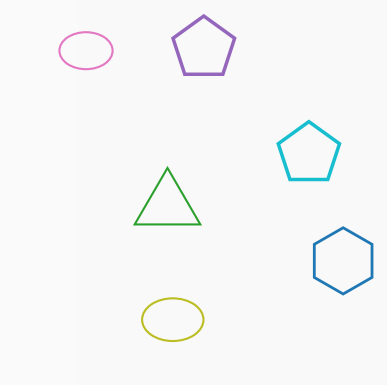[{"shape": "hexagon", "thickness": 2, "radius": 0.43, "center": [0.886, 0.322]}, {"shape": "triangle", "thickness": 1.5, "radius": 0.49, "center": [0.432, 0.466]}, {"shape": "pentagon", "thickness": 2.5, "radius": 0.42, "center": [0.526, 0.875]}, {"shape": "oval", "thickness": 1.5, "radius": 0.34, "center": [0.222, 0.868]}, {"shape": "oval", "thickness": 1.5, "radius": 0.4, "center": [0.446, 0.17]}, {"shape": "pentagon", "thickness": 2.5, "radius": 0.42, "center": [0.797, 0.601]}]